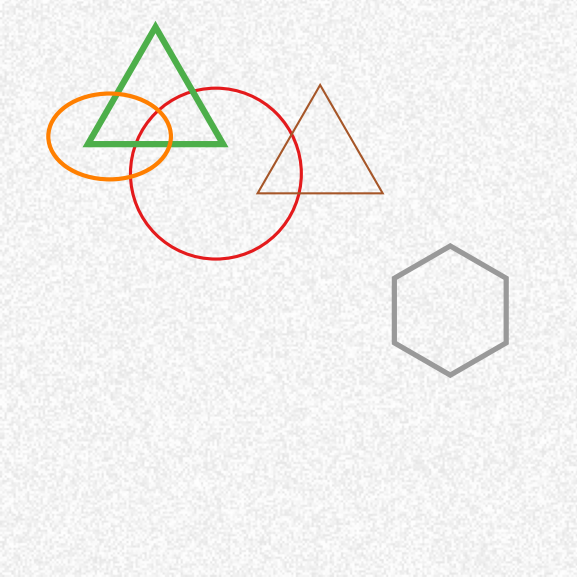[{"shape": "circle", "thickness": 1.5, "radius": 0.74, "center": [0.374, 0.699]}, {"shape": "triangle", "thickness": 3, "radius": 0.68, "center": [0.269, 0.817]}, {"shape": "oval", "thickness": 2, "radius": 0.53, "center": [0.19, 0.763]}, {"shape": "triangle", "thickness": 1, "radius": 0.63, "center": [0.554, 0.727]}, {"shape": "hexagon", "thickness": 2.5, "radius": 0.56, "center": [0.78, 0.461]}]